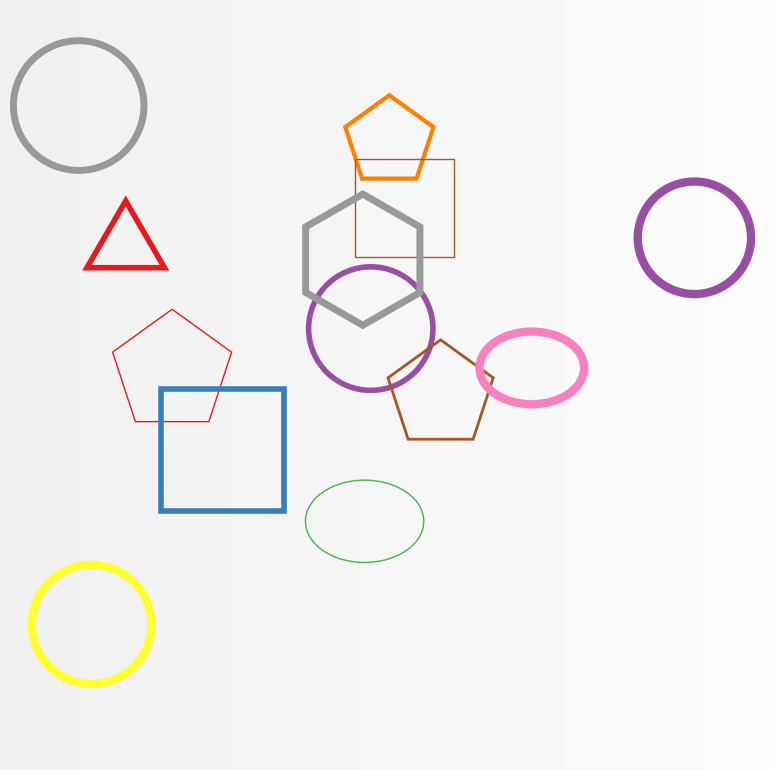[{"shape": "triangle", "thickness": 2, "radius": 0.29, "center": [0.162, 0.681]}, {"shape": "pentagon", "thickness": 0.5, "radius": 0.4, "center": [0.222, 0.518]}, {"shape": "square", "thickness": 2, "radius": 0.4, "center": [0.287, 0.416]}, {"shape": "oval", "thickness": 0.5, "radius": 0.38, "center": [0.47, 0.323]}, {"shape": "circle", "thickness": 3, "radius": 0.37, "center": [0.896, 0.691]}, {"shape": "circle", "thickness": 2, "radius": 0.4, "center": [0.478, 0.573]}, {"shape": "pentagon", "thickness": 1.5, "radius": 0.3, "center": [0.502, 0.816]}, {"shape": "circle", "thickness": 3, "radius": 0.39, "center": [0.118, 0.189]}, {"shape": "square", "thickness": 0.5, "radius": 0.32, "center": [0.522, 0.729]}, {"shape": "pentagon", "thickness": 1, "radius": 0.36, "center": [0.569, 0.487]}, {"shape": "oval", "thickness": 3, "radius": 0.34, "center": [0.686, 0.522]}, {"shape": "hexagon", "thickness": 2.5, "radius": 0.43, "center": [0.468, 0.663]}, {"shape": "circle", "thickness": 2.5, "radius": 0.42, "center": [0.102, 0.863]}]